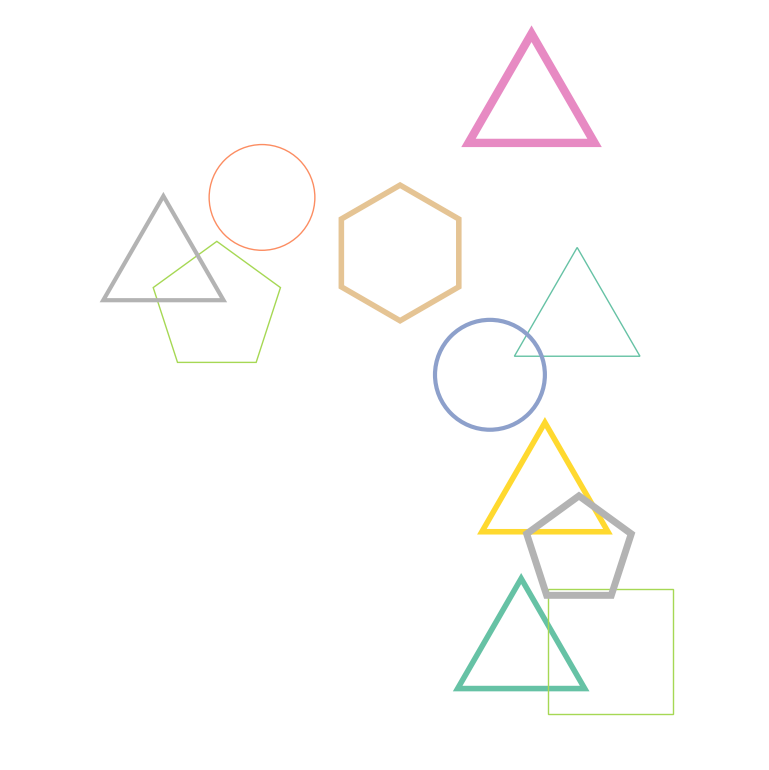[{"shape": "triangle", "thickness": 0.5, "radius": 0.47, "center": [0.75, 0.584]}, {"shape": "triangle", "thickness": 2, "radius": 0.48, "center": [0.677, 0.153]}, {"shape": "circle", "thickness": 0.5, "radius": 0.34, "center": [0.34, 0.744]}, {"shape": "circle", "thickness": 1.5, "radius": 0.36, "center": [0.636, 0.513]}, {"shape": "triangle", "thickness": 3, "radius": 0.47, "center": [0.69, 0.862]}, {"shape": "pentagon", "thickness": 0.5, "radius": 0.43, "center": [0.282, 0.6]}, {"shape": "square", "thickness": 0.5, "radius": 0.4, "center": [0.793, 0.154]}, {"shape": "triangle", "thickness": 2, "radius": 0.47, "center": [0.708, 0.357]}, {"shape": "hexagon", "thickness": 2, "radius": 0.44, "center": [0.52, 0.672]}, {"shape": "pentagon", "thickness": 2.5, "radius": 0.36, "center": [0.752, 0.285]}, {"shape": "triangle", "thickness": 1.5, "radius": 0.45, "center": [0.212, 0.655]}]